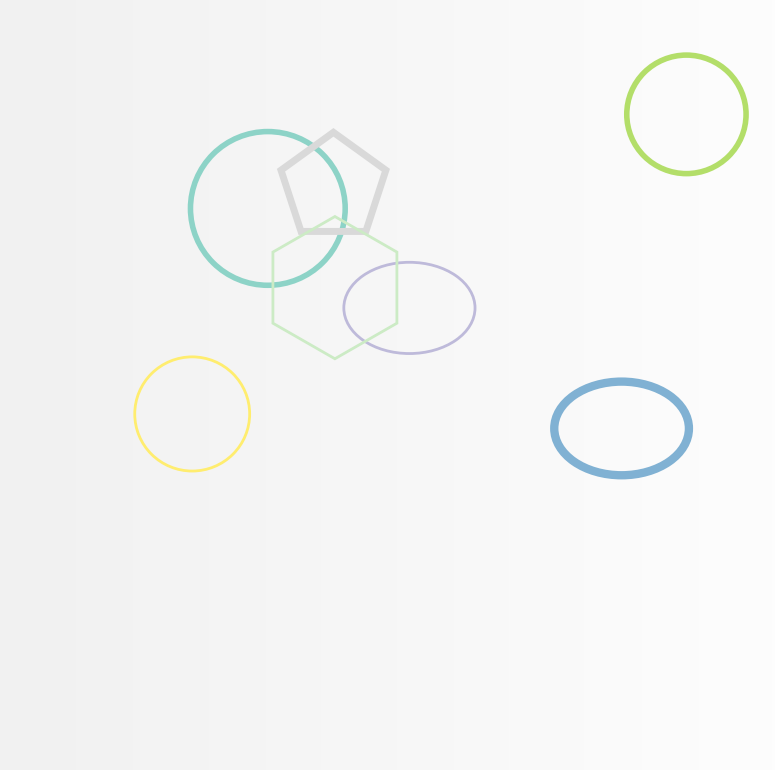[{"shape": "circle", "thickness": 2, "radius": 0.5, "center": [0.346, 0.729]}, {"shape": "oval", "thickness": 1, "radius": 0.42, "center": [0.528, 0.6]}, {"shape": "oval", "thickness": 3, "radius": 0.43, "center": [0.802, 0.444]}, {"shape": "circle", "thickness": 2, "radius": 0.38, "center": [0.886, 0.851]}, {"shape": "pentagon", "thickness": 2.5, "radius": 0.36, "center": [0.43, 0.757]}, {"shape": "hexagon", "thickness": 1, "radius": 0.46, "center": [0.432, 0.626]}, {"shape": "circle", "thickness": 1, "radius": 0.37, "center": [0.248, 0.462]}]